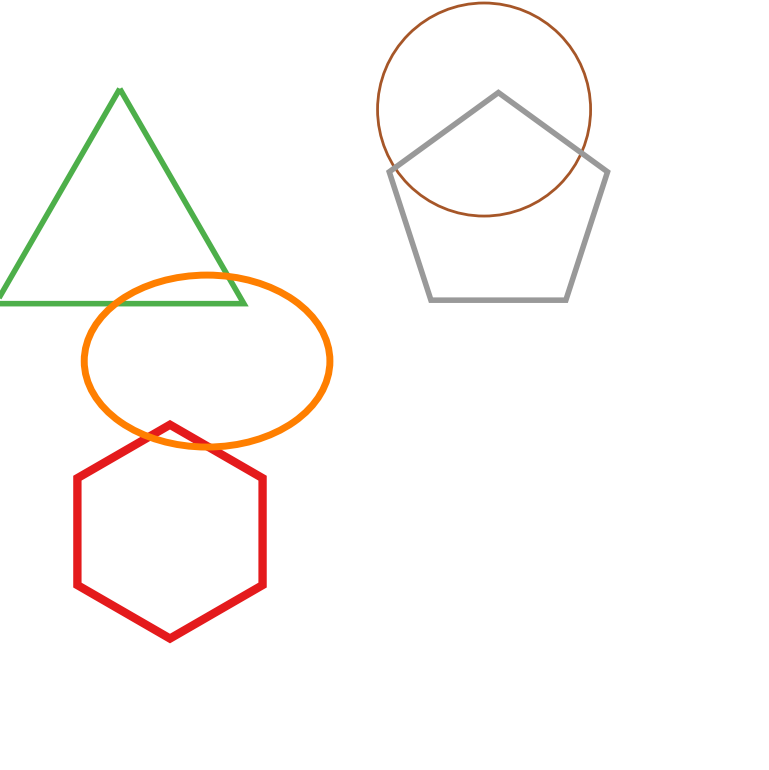[{"shape": "hexagon", "thickness": 3, "radius": 0.69, "center": [0.221, 0.31]}, {"shape": "triangle", "thickness": 2, "radius": 0.93, "center": [0.156, 0.699]}, {"shape": "oval", "thickness": 2.5, "radius": 0.8, "center": [0.269, 0.531]}, {"shape": "circle", "thickness": 1, "radius": 0.69, "center": [0.629, 0.858]}, {"shape": "pentagon", "thickness": 2, "radius": 0.75, "center": [0.647, 0.731]}]